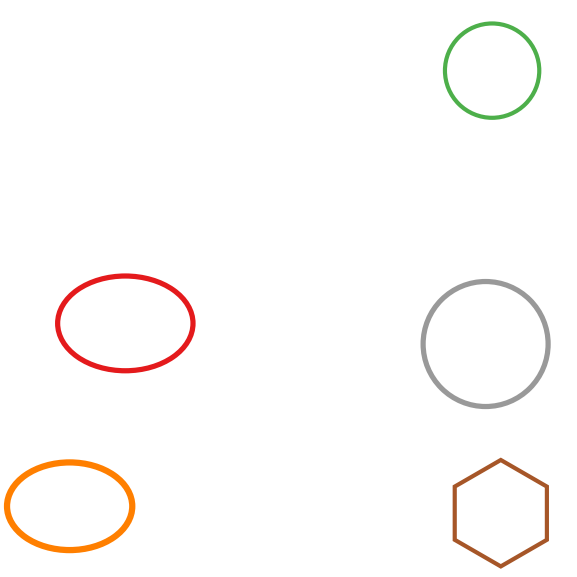[{"shape": "oval", "thickness": 2.5, "radius": 0.59, "center": [0.217, 0.439]}, {"shape": "circle", "thickness": 2, "radius": 0.41, "center": [0.852, 0.877]}, {"shape": "oval", "thickness": 3, "radius": 0.54, "center": [0.121, 0.123]}, {"shape": "hexagon", "thickness": 2, "radius": 0.46, "center": [0.867, 0.11]}, {"shape": "circle", "thickness": 2.5, "radius": 0.54, "center": [0.841, 0.403]}]